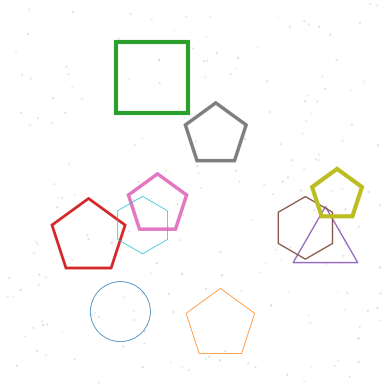[{"shape": "circle", "thickness": 0.5, "radius": 0.39, "center": [0.313, 0.191]}, {"shape": "pentagon", "thickness": 0.5, "radius": 0.47, "center": [0.572, 0.157]}, {"shape": "square", "thickness": 3, "radius": 0.46, "center": [0.395, 0.799]}, {"shape": "pentagon", "thickness": 2, "radius": 0.5, "center": [0.23, 0.385]}, {"shape": "triangle", "thickness": 1, "radius": 0.48, "center": [0.845, 0.366]}, {"shape": "hexagon", "thickness": 1, "radius": 0.41, "center": [0.793, 0.408]}, {"shape": "pentagon", "thickness": 2.5, "radius": 0.4, "center": [0.409, 0.469]}, {"shape": "pentagon", "thickness": 2.5, "radius": 0.41, "center": [0.56, 0.65]}, {"shape": "pentagon", "thickness": 3, "radius": 0.34, "center": [0.875, 0.493]}, {"shape": "hexagon", "thickness": 0.5, "radius": 0.37, "center": [0.37, 0.415]}]